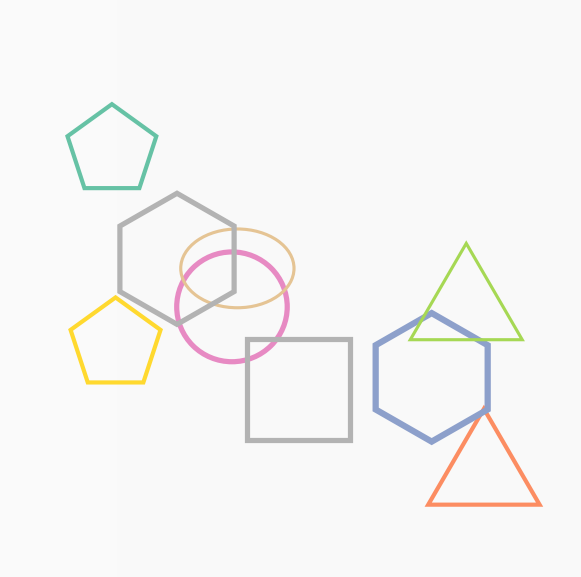[{"shape": "pentagon", "thickness": 2, "radius": 0.4, "center": [0.193, 0.738]}, {"shape": "triangle", "thickness": 2, "radius": 0.55, "center": [0.833, 0.181]}, {"shape": "hexagon", "thickness": 3, "radius": 0.56, "center": [0.743, 0.346]}, {"shape": "circle", "thickness": 2.5, "radius": 0.48, "center": [0.399, 0.468]}, {"shape": "triangle", "thickness": 1.5, "radius": 0.56, "center": [0.802, 0.466]}, {"shape": "pentagon", "thickness": 2, "radius": 0.41, "center": [0.199, 0.403]}, {"shape": "oval", "thickness": 1.5, "radius": 0.49, "center": [0.408, 0.534]}, {"shape": "hexagon", "thickness": 2.5, "radius": 0.57, "center": [0.305, 0.551]}, {"shape": "square", "thickness": 2.5, "radius": 0.44, "center": [0.514, 0.325]}]